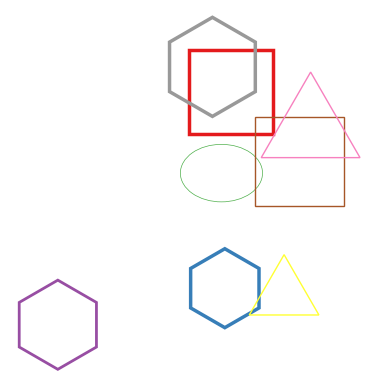[{"shape": "square", "thickness": 2.5, "radius": 0.55, "center": [0.601, 0.762]}, {"shape": "hexagon", "thickness": 2.5, "radius": 0.51, "center": [0.584, 0.251]}, {"shape": "oval", "thickness": 0.5, "radius": 0.53, "center": [0.575, 0.55]}, {"shape": "hexagon", "thickness": 2, "radius": 0.58, "center": [0.15, 0.157]}, {"shape": "triangle", "thickness": 1, "radius": 0.52, "center": [0.738, 0.234]}, {"shape": "square", "thickness": 1, "radius": 0.58, "center": [0.777, 0.579]}, {"shape": "triangle", "thickness": 1, "radius": 0.74, "center": [0.807, 0.665]}, {"shape": "hexagon", "thickness": 2.5, "radius": 0.64, "center": [0.552, 0.826]}]